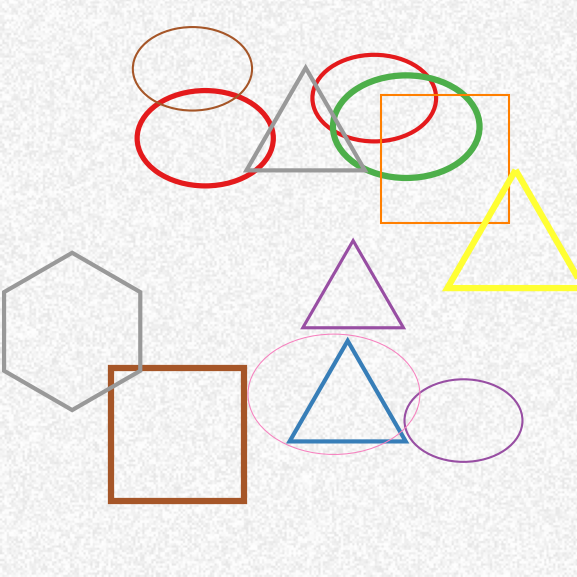[{"shape": "oval", "thickness": 2, "radius": 0.54, "center": [0.648, 0.829]}, {"shape": "oval", "thickness": 2.5, "radius": 0.59, "center": [0.355, 0.76]}, {"shape": "triangle", "thickness": 2, "radius": 0.58, "center": [0.602, 0.293]}, {"shape": "oval", "thickness": 3, "radius": 0.63, "center": [0.703, 0.78]}, {"shape": "oval", "thickness": 1, "radius": 0.51, "center": [0.803, 0.271]}, {"shape": "triangle", "thickness": 1.5, "radius": 0.5, "center": [0.611, 0.482]}, {"shape": "square", "thickness": 1, "radius": 0.55, "center": [0.771, 0.724]}, {"shape": "triangle", "thickness": 3, "radius": 0.68, "center": [0.893, 0.568]}, {"shape": "oval", "thickness": 1, "radius": 0.52, "center": [0.333, 0.88]}, {"shape": "square", "thickness": 3, "radius": 0.58, "center": [0.307, 0.247]}, {"shape": "oval", "thickness": 0.5, "radius": 0.74, "center": [0.578, 0.316]}, {"shape": "triangle", "thickness": 2, "radius": 0.59, "center": [0.529, 0.763]}, {"shape": "hexagon", "thickness": 2, "radius": 0.68, "center": [0.125, 0.425]}]